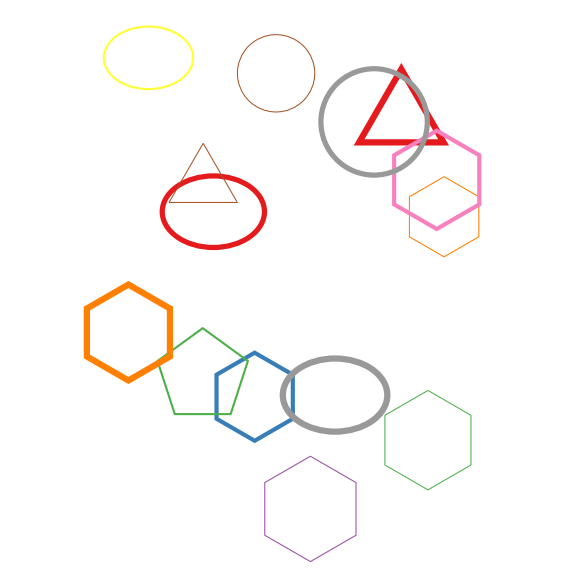[{"shape": "triangle", "thickness": 3, "radius": 0.42, "center": [0.695, 0.795]}, {"shape": "oval", "thickness": 2.5, "radius": 0.44, "center": [0.369, 0.633]}, {"shape": "hexagon", "thickness": 2, "radius": 0.38, "center": [0.441, 0.312]}, {"shape": "hexagon", "thickness": 0.5, "radius": 0.43, "center": [0.741, 0.237]}, {"shape": "pentagon", "thickness": 1, "radius": 0.41, "center": [0.351, 0.349]}, {"shape": "hexagon", "thickness": 0.5, "radius": 0.46, "center": [0.537, 0.118]}, {"shape": "hexagon", "thickness": 0.5, "radius": 0.35, "center": [0.769, 0.624]}, {"shape": "hexagon", "thickness": 3, "radius": 0.42, "center": [0.222, 0.423]}, {"shape": "oval", "thickness": 1, "radius": 0.39, "center": [0.257, 0.899]}, {"shape": "circle", "thickness": 0.5, "radius": 0.33, "center": [0.478, 0.872]}, {"shape": "triangle", "thickness": 0.5, "radius": 0.34, "center": [0.352, 0.683]}, {"shape": "hexagon", "thickness": 2, "radius": 0.43, "center": [0.756, 0.688]}, {"shape": "circle", "thickness": 2.5, "radius": 0.46, "center": [0.648, 0.788]}, {"shape": "oval", "thickness": 3, "radius": 0.45, "center": [0.58, 0.315]}]